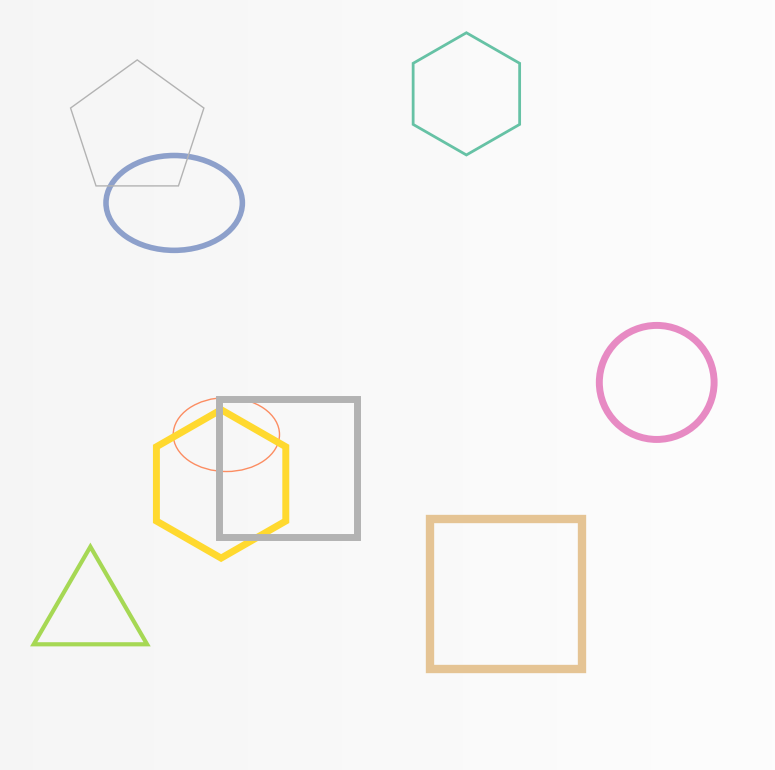[{"shape": "hexagon", "thickness": 1, "radius": 0.4, "center": [0.602, 0.878]}, {"shape": "oval", "thickness": 0.5, "radius": 0.34, "center": [0.292, 0.436]}, {"shape": "oval", "thickness": 2, "radius": 0.44, "center": [0.225, 0.736]}, {"shape": "circle", "thickness": 2.5, "radius": 0.37, "center": [0.847, 0.503]}, {"shape": "triangle", "thickness": 1.5, "radius": 0.42, "center": [0.117, 0.205]}, {"shape": "hexagon", "thickness": 2.5, "radius": 0.48, "center": [0.285, 0.372]}, {"shape": "square", "thickness": 3, "radius": 0.49, "center": [0.653, 0.229]}, {"shape": "square", "thickness": 2.5, "radius": 0.45, "center": [0.371, 0.392]}, {"shape": "pentagon", "thickness": 0.5, "radius": 0.45, "center": [0.177, 0.832]}]